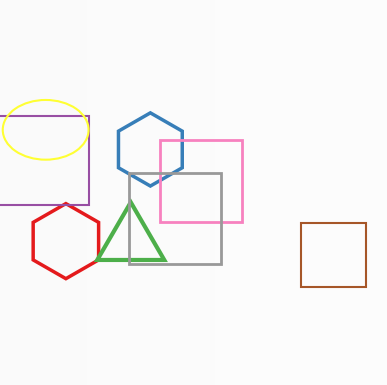[{"shape": "hexagon", "thickness": 2.5, "radius": 0.49, "center": [0.17, 0.374]}, {"shape": "hexagon", "thickness": 2.5, "radius": 0.48, "center": [0.388, 0.612]}, {"shape": "triangle", "thickness": 3, "radius": 0.5, "center": [0.337, 0.375]}, {"shape": "square", "thickness": 1.5, "radius": 0.58, "center": [0.113, 0.583]}, {"shape": "oval", "thickness": 1.5, "radius": 0.55, "center": [0.118, 0.663]}, {"shape": "square", "thickness": 1.5, "radius": 0.42, "center": [0.862, 0.338]}, {"shape": "square", "thickness": 2, "radius": 0.53, "center": [0.52, 0.53]}, {"shape": "square", "thickness": 2, "radius": 0.59, "center": [0.451, 0.432]}]